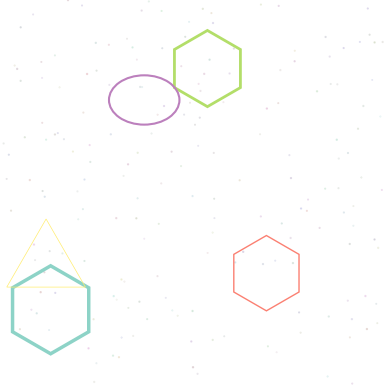[{"shape": "hexagon", "thickness": 2.5, "radius": 0.57, "center": [0.132, 0.195]}, {"shape": "hexagon", "thickness": 1, "radius": 0.49, "center": [0.692, 0.29]}, {"shape": "hexagon", "thickness": 2, "radius": 0.49, "center": [0.539, 0.822]}, {"shape": "oval", "thickness": 1.5, "radius": 0.46, "center": [0.375, 0.74]}, {"shape": "triangle", "thickness": 0.5, "radius": 0.59, "center": [0.12, 0.313]}]